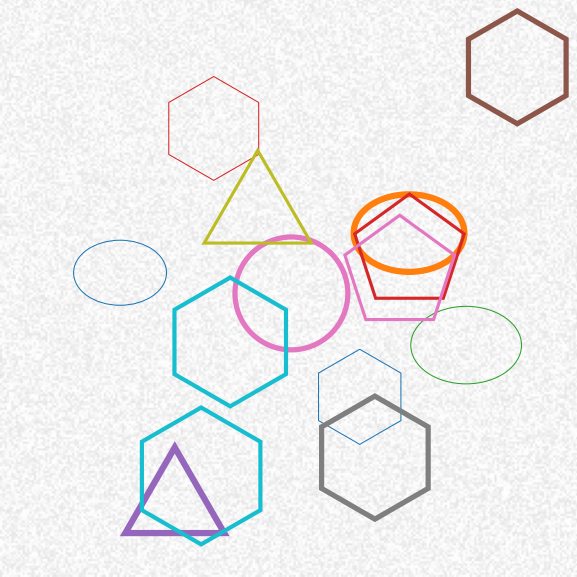[{"shape": "oval", "thickness": 0.5, "radius": 0.4, "center": [0.208, 0.527]}, {"shape": "hexagon", "thickness": 0.5, "radius": 0.41, "center": [0.623, 0.312]}, {"shape": "oval", "thickness": 3, "radius": 0.48, "center": [0.708, 0.595]}, {"shape": "oval", "thickness": 0.5, "radius": 0.48, "center": [0.807, 0.402]}, {"shape": "pentagon", "thickness": 1.5, "radius": 0.5, "center": [0.709, 0.563]}, {"shape": "hexagon", "thickness": 0.5, "radius": 0.45, "center": [0.37, 0.777]}, {"shape": "triangle", "thickness": 3, "radius": 0.49, "center": [0.303, 0.126]}, {"shape": "hexagon", "thickness": 2.5, "radius": 0.49, "center": [0.896, 0.882]}, {"shape": "pentagon", "thickness": 1.5, "radius": 0.5, "center": [0.692, 0.527]}, {"shape": "circle", "thickness": 2.5, "radius": 0.49, "center": [0.505, 0.491]}, {"shape": "hexagon", "thickness": 2.5, "radius": 0.53, "center": [0.649, 0.207]}, {"shape": "triangle", "thickness": 1.5, "radius": 0.53, "center": [0.446, 0.632]}, {"shape": "hexagon", "thickness": 2, "radius": 0.56, "center": [0.399, 0.407]}, {"shape": "hexagon", "thickness": 2, "radius": 0.59, "center": [0.348, 0.175]}]